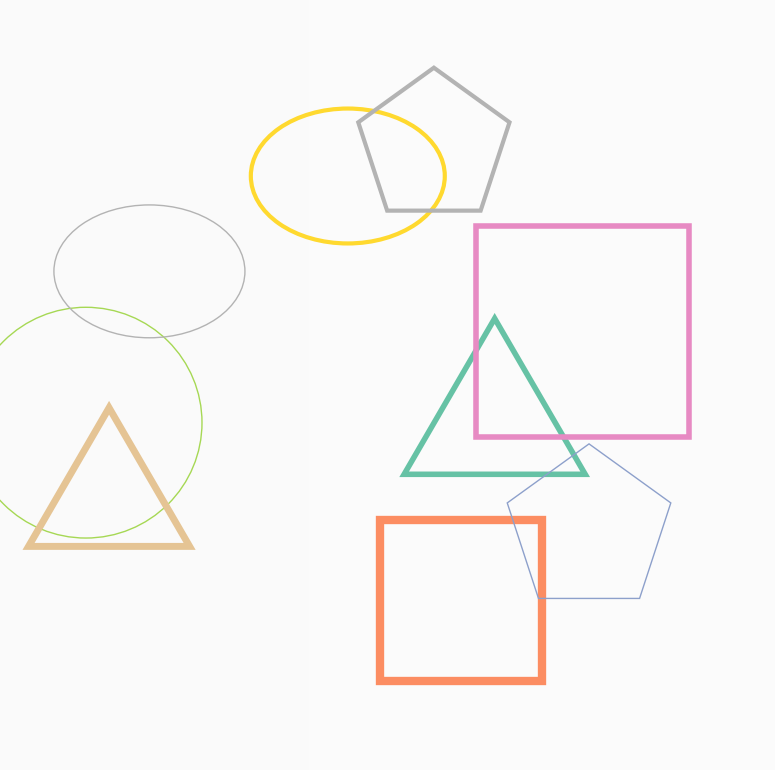[{"shape": "triangle", "thickness": 2, "radius": 0.67, "center": [0.638, 0.451]}, {"shape": "square", "thickness": 3, "radius": 0.52, "center": [0.595, 0.22]}, {"shape": "pentagon", "thickness": 0.5, "radius": 0.55, "center": [0.76, 0.313]}, {"shape": "square", "thickness": 2, "radius": 0.69, "center": [0.752, 0.57]}, {"shape": "circle", "thickness": 0.5, "radius": 0.75, "center": [0.111, 0.451]}, {"shape": "oval", "thickness": 1.5, "radius": 0.63, "center": [0.449, 0.771]}, {"shape": "triangle", "thickness": 2.5, "radius": 0.6, "center": [0.141, 0.35]}, {"shape": "pentagon", "thickness": 1.5, "radius": 0.51, "center": [0.56, 0.809]}, {"shape": "oval", "thickness": 0.5, "radius": 0.62, "center": [0.193, 0.648]}]